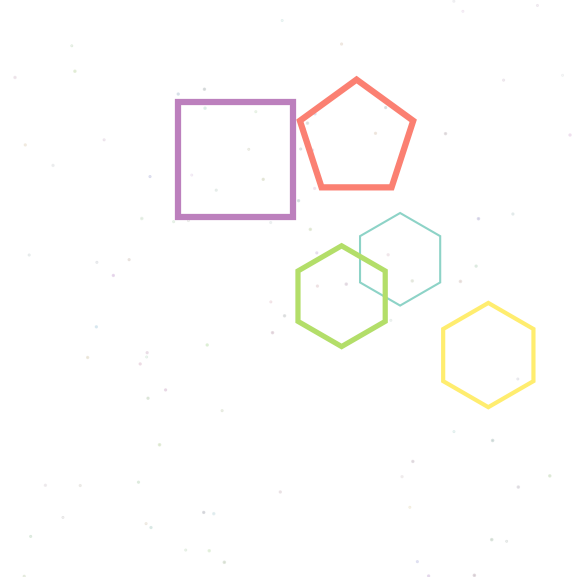[{"shape": "hexagon", "thickness": 1, "radius": 0.4, "center": [0.693, 0.55]}, {"shape": "pentagon", "thickness": 3, "radius": 0.52, "center": [0.617, 0.758]}, {"shape": "hexagon", "thickness": 2.5, "radius": 0.44, "center": [0.592, 0.486]}, {"shape": "square", "thickness": 3, "radius": 0.5, "center": [0.408, 0.723]}, {"shape": "hexagon", "thickness": 2, "radius": 0.45, "center": [0.846, 0.384]}]